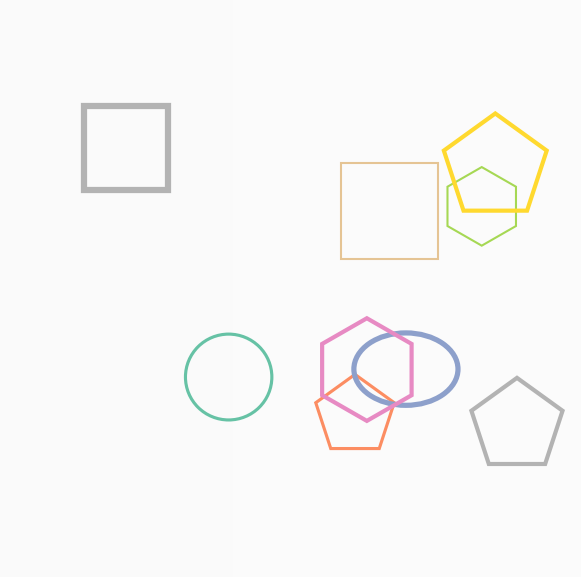[{"shape": "circle", "thickness": 1.5, "radius": 0.37, "center": [0.393, 0.346]}, {"shape": "pentagon", "thickness": 1.5, "radius": 0.35, "center": [0.611, 0.28]}, {"shape": "oval", "thickness": 2.5, "radius": 0.45, "center": [0.698, 0.36]}, {"shape": "hexagon", "thickness": 2, "radius": 0.44, "center": [0.631, 0.359]}, {"shape": "hexagon", "thickness": 1, "radius": 0.34, "center": [0.829, 0.642]}, {"shape": "pentagon", "thickness": 2, "radius": 0.47, "center": [0.852, 0.71]}, {"shape": "square", "thickness": 1, "radius": 0.42, "center": [0.67, 0.634]}, {"shape": "square", "thickness": 3, "radius": 0.36, "center": [0.217, 0.743]}, {"shape": "pentagon", "thickness": 2, "radius": 0.41, "center": [0.889, 0.262]}]